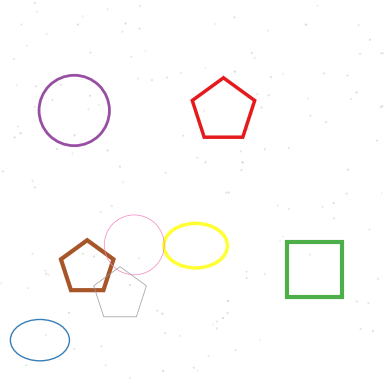[{"shape": "pentagon", "thickness": 2.5, "radius": 0.43, "center": [0.58, 0.713]}, {"shape": "oval", "thickness": 1, "radius": 0.38, "center": [0.104, 0.116]}, {"shape": "square", "thickness": 3, "radius": 0.36, "center": [0.817, 0.301]}, {"shape": "circle", "thickness": 2, "radius": 0.46, "center": [0.193, 0.713]}, {"shape": "oval", "thickness": 2.5, "radius": 0.41, "center": [0.508, 0.362]}, {"shape": "pentagon", "thickness": 3, "radius": 0.36, "center": [0.226, 0.304]}, {"shape": "circle", "thickness": 0.5, "radius": 0.39, "center": [0.349, 0.364]}, {"shape": "pentagon", "thickness": 0.5, "radius": 0.36, "center": [0.312, 0.235]}]